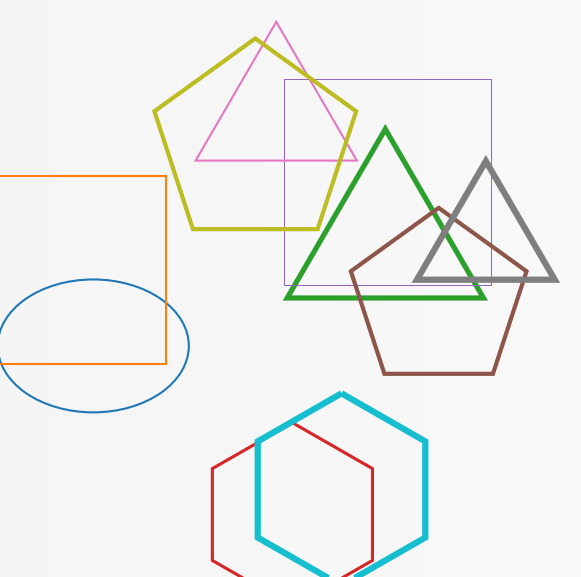[{"shape": "oval", "thickness": 1, "radius": 0.82, "center": [0.16, 0.4]}, {"shape": "square", "thickness": 1, "radius": 0.82, "center": [0.123, 0.532]}, {"shape": "triangle", "thickness": 2.5, "radius": 0.97, "center": [0.663, 0.581]}, {"shape": "hexagon", "thickness": 1.5, "radius": 0.8, "center": [0.503, 0.108]}, {"shape": "square", "thickness": 0.5, "radius": 0.89, "center": [0.666, 0.684]}, {"shape": "pentagon", "thickness": 2, "radius": 0.79, "center": [0.755, 0.48]}, {"shape": "triangle", "thickness": 1, "radius": 0.8, "center": [0.475, 0.801]}, {"shape": "triangle", "thickness": 3, "radius": 0.68, "center": [0.836, 0.583]}, {"shape": "pentagon", "thickness": 2, "radius": 0.91, "center": [0.439, 0.75]}, {"shape": "hexagon", "thickness": 3, "radius": 0.83, "center": [0.588, 0.152]}]